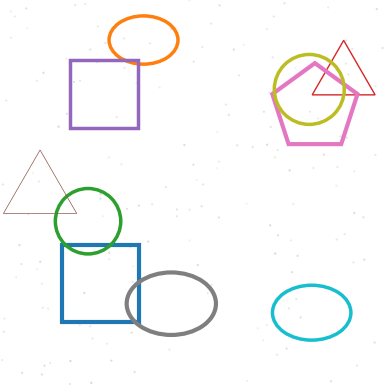[{"shape": "square", "thickness": 3, "radius": 0.5, "center": [0.261, 0.264]}, {"shape": "oval", "thickness": 2.5, "radius": 0.45, "center": [0.373, 0.896]}, {"shape": "circle", "thickness": 2.5, "radius": 0.42, "center": [0.229, 0.425]}, {"shape": "triangle", "thickness": 1, "radius": 0.47, "center": [0.893, 0.801]}, {"shape": "square", "thickness": 2.5, "radius": 0.44, "center": [0.27, 0.756]}, {"shape": "triangle", "thickness": 0.5, "radius": 0.55, "center": [0.104, 0.5]}, {"shape": "pentagon", "thickness": 3, "radius": 0.58, "center": [0.818, 0.72]}, {"shape": "oval", "thickness": 3, "radius": 0.58, "center": [0.445, 0.211]}, {"shape": "circle", "thickness": 2.5, "radius": 0.45, "center": [0.803, 0.768]}, {"shape": "oval", "thickness": 2.5, "radius": 0.51, "center": [0.81, 0.188]}]